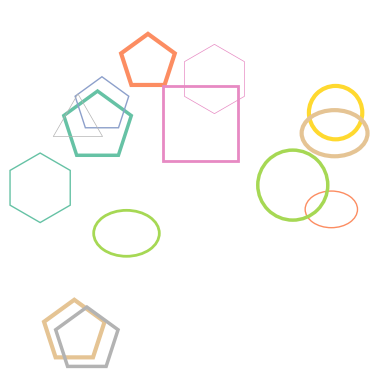[{"shape": "hexagon", "thickness": 1, "radius": 0.45, "center": [0.104, 0.512]}, {"shape": "pentagon", "thickness": 2.5, "radius": 0.46, "center": [0.253, 0.671]}, {"shape": "oval", "thickness": 1, "radius": 0.34, "center": [0.861, 0.456]}, {"shape": "pentagon", "thickness": 3, "radius": 0.37, "center": [0.384, 0.839]}, {"shape": "pentagon", "thickness": 1, "radius": 0.37, "center": [0.265, 0.727]}, {"shape": "square", "thickness": 2, "radius": 0.49, "center": [0.52, 0.679]}, {"shape": "hexagon", "thickness": 0.5, "radius": 0.45, "center": [0.557, 0.795]}, {"shape": "circle", "thickness": 2.5, "radius": 0.45, "center": [0.76, 0.519]}, {"shape": "oval", "thickness": 2, "radius": 0.43, "center": [0.329, 0.394]}, {"shape": "circle", "thickness": 3, "radius": 0.35, "center": [0.872, 0.707]}, {"shape": "oval", "thickness": 3, "radius": 0.43, "center": [0.869, 0.654]}, {"shape": "pentagon", "thickness": 3, "radius": 0.41, "center": [0.193, 0.139]}, {"shape": "pentagon", "thickness": 2.5, "radius": 0.43, "center": [0.226, 0.117]}, {"shape": "triangle", "thickness": 0.5, "radius": 0.37, "center": [0.202, 0.682]}]